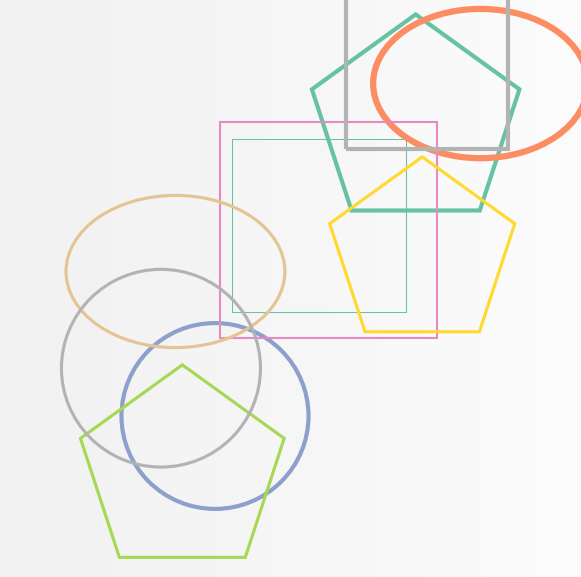[{"shape": "pentagon", "thickness": 2, "radius": 0.94, "center": [0.715, 0.786]}, {"shape": "square", "thickness": 0.5, "radius": 0.75, "center": [0.549, 0.609]}, {"shape": "oval", "thickness": 3, "radius": 0.92, "center": [0.827, 0.854]}, {"shape": "circle", "thickness": 2, "radius": 0.8, "center": [0.37, 0.279]}, {"shape": "square", "thickness": 1, "radius": 0.93, "center": [0.565, 0.6]}, {"shape": "pentagon", "thickness": 1.5, "radius": 0.92, "center": [0.314, 0.183]}, {"shape": "pentagon", "thickness": 1.5, "radius": 0.84, "center": [0.726, 0.56]}, {"shape": "oval", "thickness": 1.5, "radius": 0.94, "center": [0.302, 0.529]}, {"shape": "square", "thickness": 2, "radius": 0.7, "center": [0.734, 0.881]}, {"shape": "circle", "thickness": 1.5, "radius": 0.86, "center": [0.277, 0.362]}]